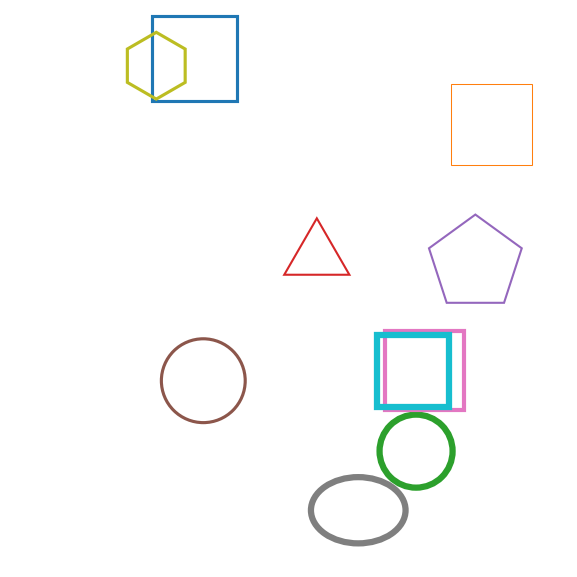[{"shape": "square", "thickness": 1.5, "radius": 0.37, "center": [0.337, 0.897]}, {"shape": "square", "thickness": 0.5, "radius": 0.35, "center": [0.851, 0.783]}, {"shape": "circle", "thickness": 3, "radius": 0.32, "center": [0.72, 0.218]}, {"shape": "triangle", "thickness": 1, "radius": 0.33, "center": [0.549, 0.556]}, {"shape": "pentagon", "thickness": 1, "radius": 0.42, "center": [0.823, 0.543]}, {"shape": "circle", "thickness": 1.5, "radius": 0.36, "center": [0.352, 0.34]}, {"shape": "square", "thickness": 2, "radius": 0.34, "center": [0.735, 0.358]}, {"shape": "oval", "thickness": 3, "radius": 0.41, "center": [0.62, 0.116]}, {"shape": "hexagon", "thickness": 1.5, "radius": 0.29, "center": [0.271, 0.885]}, {"shape": "square", "thickness": 3, "radius": 0.31, "center": [0.716, 0.357]}]